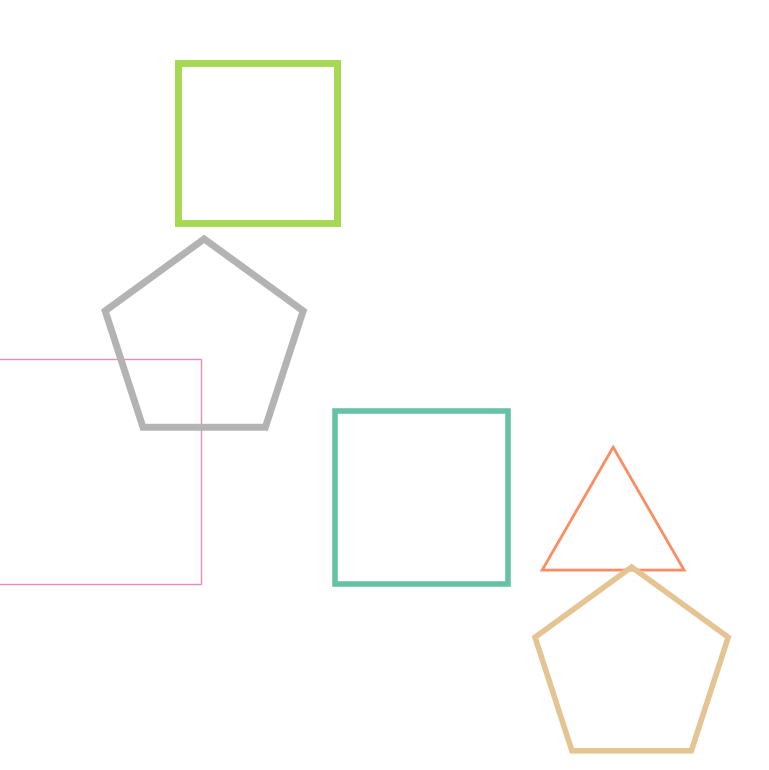[{"shape": "square", "thickness": 2, "radius": 0.56, "center": [0.548, 0.354]}, {"shape": "triangle", "thickness": 1, "radius": 0.53, "center": [0.796, 0.313]}, {"shape": "square", "thickness": 0.5, "radius": 0.73, "center": [0.114, 0.388]}, {"shape": "square", "thickness": 2.5, "radius": 0.52, "center": [0.334, 0.814]}, {"shape": "pentagon", "thickness": 2, "radius": 0.66, "center": [0.82, 0.132]}, {"shape": "pentagon", "thickness": 2.5, "radius": 0.68, "center": [0.265, 0.554]}]